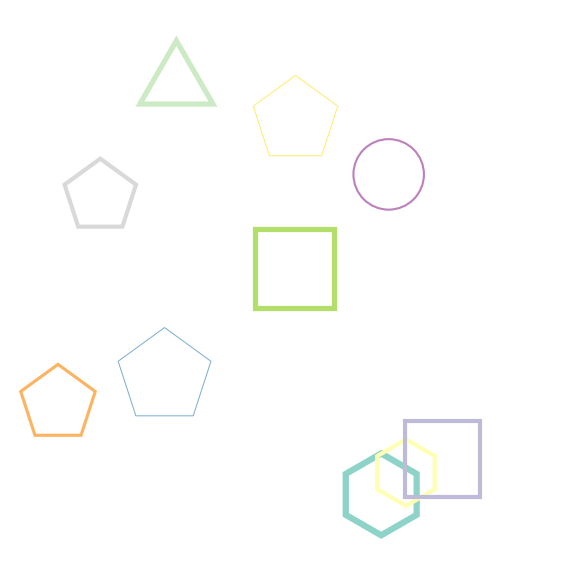[{"shape": "hexagon", "thickness": 3, "radius": 0.35, "center": [0.66, 0.143]}, {"shape": "hexagon", "thickness": 2, "radius": 0.29, "center": [0.703, 0.181]}, {"shape": "square", "thickness": 2, "radius": 0.33, "center": [0.766, 0.205]}, {"shape": "pentagon", "thickness": 0.5, "radius": 0.42, "center": [0.285, 0.347]}, {"shape": "pentagon", "thickness": 1.5, "radius": 0.34, "center": [0.1, 0.3]}, {"shape": "square", "thickness": 2.5, "radius": 0.34, "center": [0.51, 0.535]}, {"shape": "pentagon", "thickness": 2, "radius": 0.33, "center": [0.174, 0.659]}, {"shape": "circle", "thickness": 1, "radius": 0.31, "center": [0.673, 0.697]}, {"shape": "triangle", "thickness": 2.5, "radius": 0.37, "center": [0.305, 0.855]}, {"shape": "pentagon", "thickness": 0.5, "radius": 0.38, "center": [0.512, 0.792]}]